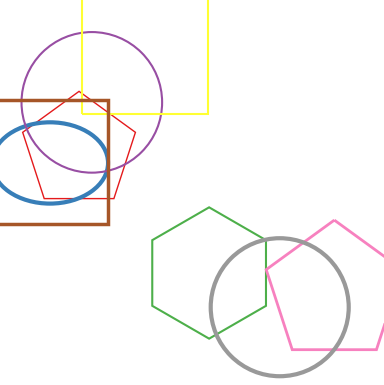[{"shape": "pentagon", "thickness": 1, "radius": 0.77, "center": [0.205, 0.609]}, {"shape": "oval", "thickness": 3, "radius": 0.75, "center": [0.13, 0.577]}, {"shape": "hexagon", "thickness": 1.5, "radius": 0.85, "center": [0.543, 0.291]}, {"shape": "circle", "thickness": 1.5, "radius": 0.91, "center": [0.238, 0.734]}, {"shape": "square", "thickness": 1.5, "radius": 0.82, "center": [0.376, 0.867]}, {"shape": "square", "thickness": 2.5, "radius": 0.8, "center": [0.121, 0.579]}, {"shape": "pentagon", "thickness": 2, "radius": 0.93, "center": [0.868, 0.242]}, {"shape": "circle", "thickness": 3, "radius": 0.9, "center": [0.727, 0.202]}]